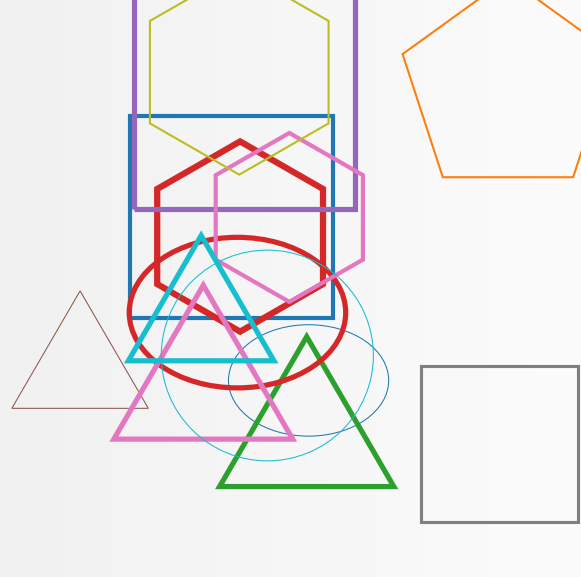[{"shape": "oval", "thickness": 0.5, "radius": 0.69, "center": [0.531, 0.34]}, {"shape": "square", "thickness": 2, "radius": 0.87, "center": [0.399, 0.623]}, {"shape": "pentagon", "thickness": 1, "radius": 0.95, "center": [0.874, 0.847]}, {"shape": "triangle", "thickness": 2.5, "radius": 0.87, "center": [0.528, 0.243]}, {"shape": "hexagon", "thickness": 3, "radius": 0.82, "center": [0.413, 0.59]}, {"shape": "oval", "thickness": 2.5, "radius": 0.93, "center": [0.409, 0.458]}, {"shape": "square", "thickness": 2.5, "radius": 0.95, "center": [0.421, 0.826]}, {"shape": "triangle", "thickness": 0.5, "radius": 0.68, "center": [0.138, 0.36]}, {"shape": "hexagon", "thickness": 2, "radius": 0.73, "center": [0.498, 0.623]}, {"shape": "triangle", "thickness": 2.5, "radius": 0.89, "center": [0.35, 0.328]}, {"shape": "square", "thickness": 1.5, "radius": 0.67, "center": [0.859, 0.23]}, {"shape": "hexagon", "thickness": 1, "radius": 0.89, "center": [0.412, 0.874]}, {"shape": "triangle", "thickness": 2.5, "radius": 0.72, "center": [0.346, 0.447]}, {"shape": "circle", "thickness": 0.5, "radius": 0.91, "center": [0.46, 0.384]}]